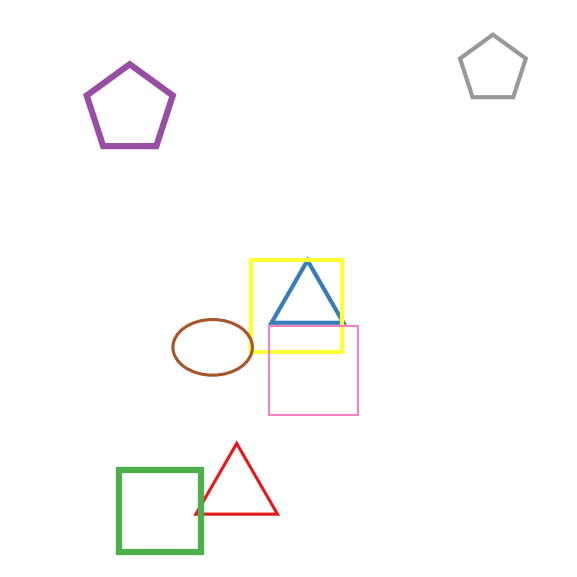[{"shape": "triangle", "thickness": 1.5, "radius": 0.41, "center": [0.41, 0.15]}, {"shape": "triangle", "thickness": 2, "radius": 0.36, "center": [0.532, 0.476]}, {"shape": "square", "thickness": 3, "radius": 0.35, "center": [0.277, 0.115]}, {"shape": "pentagon", "thickness": 3, "radius": 0.39, "center": [0.225, 0.81]}, {"shape": "square", "thickness": 2, "radius": 0.4, "center": [0.513, 0.47]}, {"shape": "oval", "thickness": 1.5, "radius": 0.34, "center": [0.368, 0.398]}, {"shape": "square", "thickness": 1, "radius": 0.38, "center": [0.543, 0.358]}, {"shape": "pentagon", "thickness": 2, "radius": 0.3, "center": [0.854, 0.879]}]